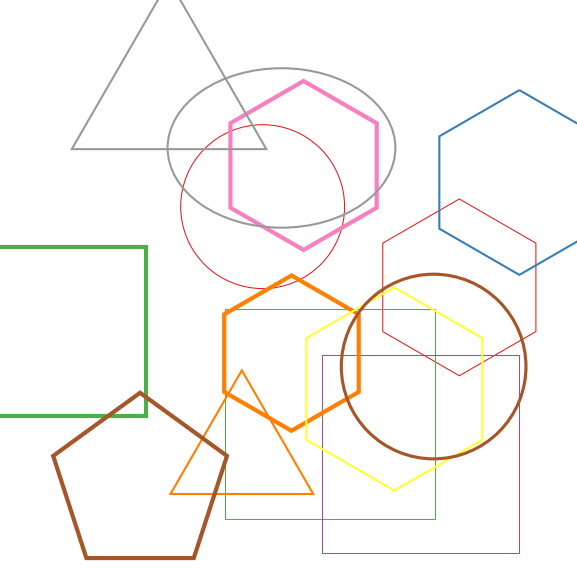[{"shape": "circle", "thickness": 0.5, "radius": 0.71, "center": [0.455, 0.641]}, {"shape": "hexagon", "thickness": 0.5, "radius": 0.77, "center": [0.795, 0.502]}, {"shape": "hexagon", "thickness": 1, "radius": 0.8, "center": [0.899, 0.683]}, {"shape": "square", "thickness": 2, "radius": 0.73, "center": [0.106, 0.425]}, {"shape": "square", "thickness": 0.5, "radius": 0.91, "center": [0.571, 0.282]}, {"shape": "square", "thickness": 0.5, "radius": 0.85, "center": [0.728, 0.213]}, {"shape": "triangle", "thickness": 1, "radius": 0.71, "center": [0.419, 0.215]}, {"shape": "hexagon", "thickness": 2, "radius": 0.67, "center": [0.505, 0.388]}, {"shape": "hexagon", "thickness": 1, "radius": 0.88, "center": [0.683, 0.326]}, {"shape": "pentagon", "thickness": 2, "radius": 0.79, "center": [0.243, 0.161]}, {"shape": "circle", "thickness": 1.5, "radius": 0.8, "center": [0.751, 0.364]}, {"shape": "hexagon", "thickness": 2, "radius": 0.73, "center": [0.526, 0.713]}, {"shape": "triangle", "thickness": 1, "radius": 0.97, "center": [0.293, 0.838]}, {"shape": "oval", "thickness": 1, "radius": 0.99, "center": [0.487, 0.743]}]